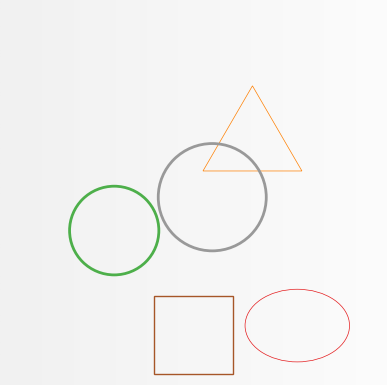[{"shape": "oval", "thickness": 0.5, "radius": 0.67, "center": [0.767, 0.154]}, {"shape": "circle", "thickness": 2, "radius": 0.58, "center": [0.295, 0.401]}, {"shape": "triangle", "thickness": 0.5, "radius": 0.74, "center": [0.651, 0.63]}, {"shape": "square", "thickness": 1, "radius": 0.51, "center": [0.5, 0.13]}, {"shape": "circle", "thickness": 2, "radius": 0.7, "center": [0.548, 0.488]}]